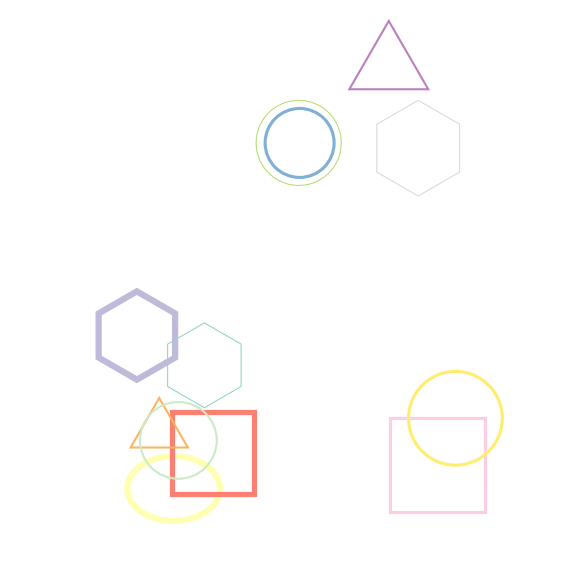[{"shape": "hexagon", "thickness": 0.5, "radius": 0.37, "center": [0.354, 0.367]}, {"shape": "oval", "thickness": 3, "radius": 0.4, "center": [0.301, 0.153]}, {"shape": "hexagon", "thickness": 3, "radius": 0.38, "center": [0.237, 0.418]}, {"shape": "square", "thickness": 2.5, "radius": 0.36, "center": [0.369, 0.215]}, {"shape": "circle", "thickness": 1.5, "radius": 0.3, "center": [0.519, 0.752]}, {"shape": "triangle", "thickness": 1, "radius": 0.29, "center": [0.276, 0.253]}, {"shape": "circle", "thickness": 0.5, "radius": 0.37, "center": [0.517, 0.752]}, {"shape": "square", "thickness": 1.5, "radius": 0.41, "center": [0.758, 0.194]}, {"shape": "hexagon", "thickness": 0.5, "radius": 0.41, "center": [0.724, 0.743]}, {"shape": "triangle", "thickness": 1, "radius": 0.39, "center": [0.673, 0.884]}, {"shape": "circle", "thickness": 1, "radius": 0.33, "center": [0.309, 0.237]}, {"shape": "circle", "thickness": 1.5, "radius": 0.41, "center": [0.789, 0.275]}]